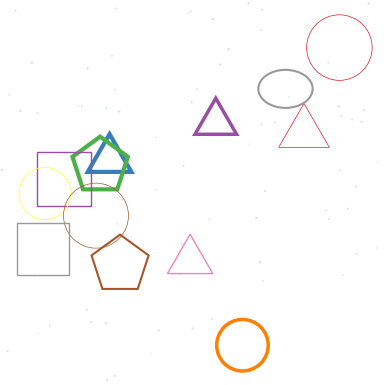[{"shape": "triangle", "thickness": 0.5, "radius": 0.38, "center": [0.79, 0.655]}, {"shape": "circle", "thickness": 0.5, "radius": 0.43, "center": [0.882, 0.876]}, {"shape": "triangle", "thickness": 3, "radius": 0.33, "center": [0.285, 0.586]}, {"shape": "pentagon", "thickness": 3, "radius": 0.38, "center": [0.26, 0.569]}, {"shape": "triangle", "thickness": 2.5, "radius": 0.31, "center": [0.56, 0.682]}, {"shape": "square", "thickness": 1, "radius": 0.35, "center": [0.167, 0.536]}, {"shape": "circle", "thickness": 2.5, "radius": 0.33, "center": [0.63, 0.103]}, {"shape": "circle", "thickness": 0.5, "radius": 0.34, "center": [0.117, 0.497]}, {"shape": "pentagon", "thickness": 1.5, "radius": 0.39, "center": [0.312, 0.313]}, {"shape": "circle", "thickness": 0.5, "radius": 0.42, "center": [0.249, 0.44]}, {"shape": "triangle", "thickness": 1, "radius": 0.34, "center": [0.494, 0.323]}, {"shape": "square", "thickness": 1, "radius": 0.34, "center": [0.112, 0.353]}, {"shape": "oval", "thickness": 1.5, "radius": 0.35, "center": [0.742, 0.769]}]